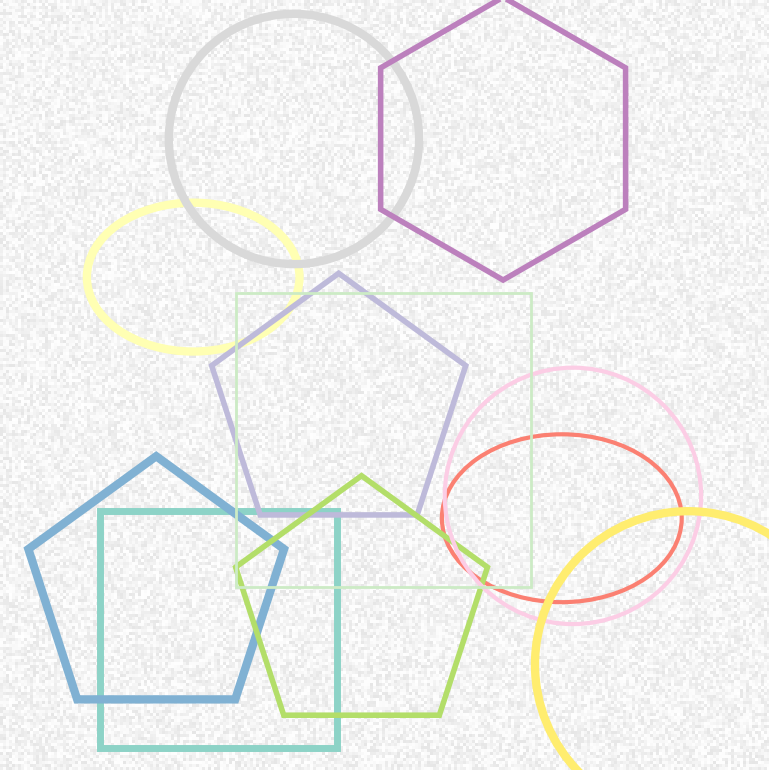[{"shape": "square", "thickness": 2.5, "radius": 0.77, "center": [0.284, 0.182]}, {"shape": "oval", "thickness": 3, "radius": 0.69, "center": [0.251, 0.64]}, {"shape": "pentagon", "thickness": 2, "radius": 0.87, "center": [0.44, 0.472]}, {"shape": "oval", "thickness": 1.5, "radius": 0.78, "center": [0.73, 0.327]}, {"shape": "pentagon", "thickness": 3, "radius": 0.87, "center": [0.203, 0.233]}, {"shape": "pentagon", "thickness": 2, "radius": 0.86, "center": [0.47, 0.21]}, {"shape": "circle", "thickness": 1.5, "radius": 0.83, "center": [0.744, 0.356]}, {"shape": "circle", "thickness": 3, "radius": 0.81, "center": [0.382, 0.82]}, {"shape": "hexagon", "thickness": 2, "radius": 0.92, "center": [0.653, 0.82]}, {"shape": "square", "thickness": 1, "radius": 0.96, "center": [0.498, 0.429]}, {"shape": "circle", "thickness": 3, "radius": 1.0, "center": [0.894, 0.137]}]